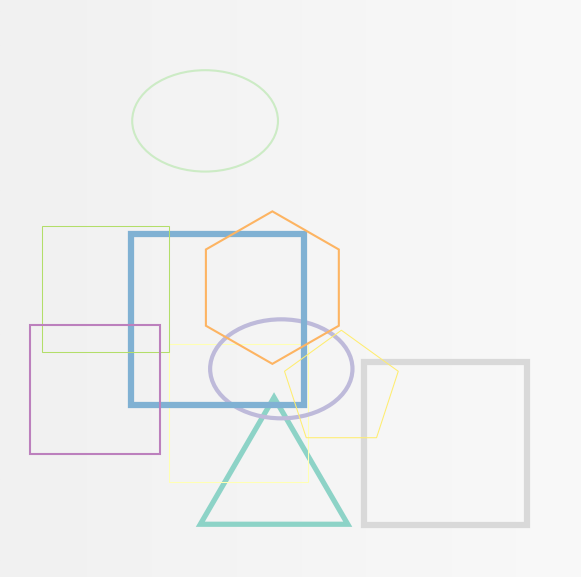[{"shape": "triangle", "thickness": 2.5, "radius": 0.73, "center": [0.471, 0.165]}, {"shape": "square", "thickness": 0.5, "radius": 0.6, "center": [0.41, 0.283]}, {"shape": "oval", "thickness": 2, "radius": 0.61, "center": [0.484, 0.36]}, {"shape": "square", "thickness": 3, "radius": 0.74, "center": [0.374, 0.446]}, {"shape": "hexagon", "thickness": 1, "radius": 0.66, "center": [0.469, 0.501]}, {"shape": "square", "thickness": 0.5, "radius": 0.55, "center": [0.181, 0.499]}, {"shape": "square", "thickness": 3, "radius": 0.7, "center": [0.767, 0.231]}, {"shape": "square", "thickness": 1, "radius": 0.56, "center": [0.163, 0.324]}, {"shape": "oval", "thickness": 1, "radius": 0.63, "center": [0.353, 0.79]}, {"shape": "pentagon", "thickness": 0.5, "radius": 0.51, "center": [0.587, 0.324]}]